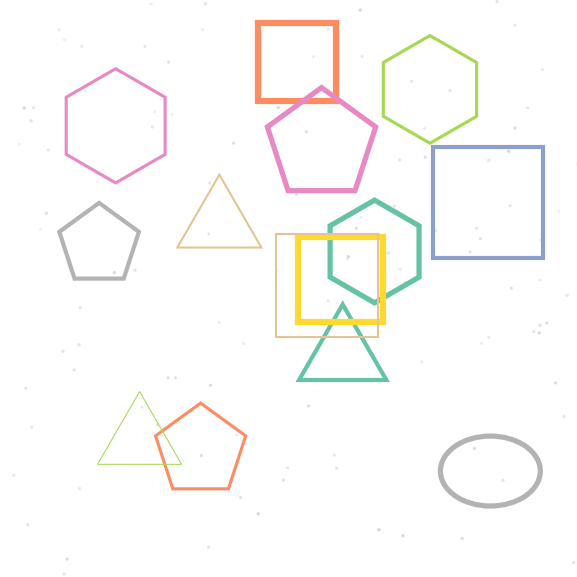[{"shape": "hexagon", "thickness": 2.5, "radius": 0.44, "center": [0.649, 0.564]}, {"shape": "triangle", "thickness": 2, "radius": 0.44, "center": [0.593, 0.385]}, {"shape": "pentagon", "thickness": 1.5, "radius": 0.41, "center": [0.347, 0.219]}, {"shape": "square", "thickness": 3, "radius": 0.34, "center": [0.515, 0.892]}, {"shape": "square", "thickness": 2, "radius": 0.48, "center": [0.845, 0.648]}, {"shape": "pentagon", "thickness": 2.5, "radius": 0.49, "center": [0.557, 0.749]}, {"shape": "hexagon", "thickness": 1.5, "radius": 0.49, "center": [0.2, 0.781]}, {"shape": "triangle", "thickness": 0.5, "radius": 0.42, "center": [0.242, 0.237]}, {"shape": "hexagon", "thickness": 1.5, "radius": 0.47, "center": [0.744, 0.844]}, {"shape": "square", "thickness": 3, "radius": 0.37, "center": [0.59, 0.515]}, {"shape": "square", "thickness": 1, "radius": 0.44, "center": [0.566, 0.505]}, {"shape": "triangle", "thickness": 1, "radius": 0.42, "center": [0.38, 0.613]}, {"shape": "pentagon", "thickness": 2, "radius": 0.36, "center": [0.172, 0.575]}, {"shape": "oval", "thickness": 2.5, "radius": 0.43, "center": [0.849, 0.183]}]